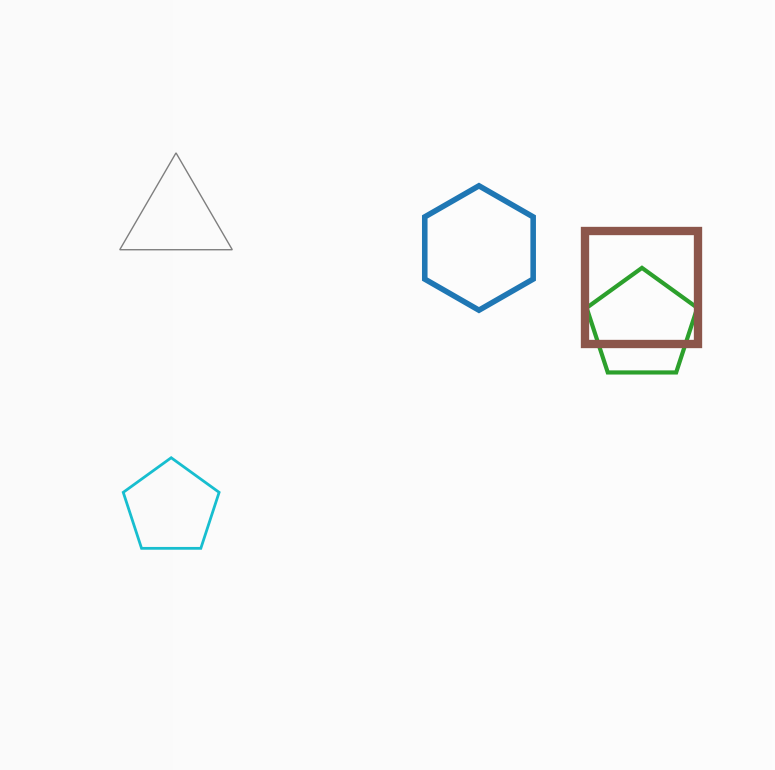[{"shape": "hexagon", "thickness": 2, "radius": 0.4, "center": [0.618, 0.678]}, {"shape": "pentagon", "thickness": 1.5, "radius": 0.38, "center": [0.828, 0.577]}, {"shape": "square", "thickness": 3, "radius": 0.37, "center": [0.828, 0.627]}, {"shape": "triangle", "thickness": 0.5, "radius": 0.42, "center": [0.227, 0.718]}, {"shape": "pentagon", "thickness": 1, "radius": 0.33, "center": [0.221, 0.34]}]